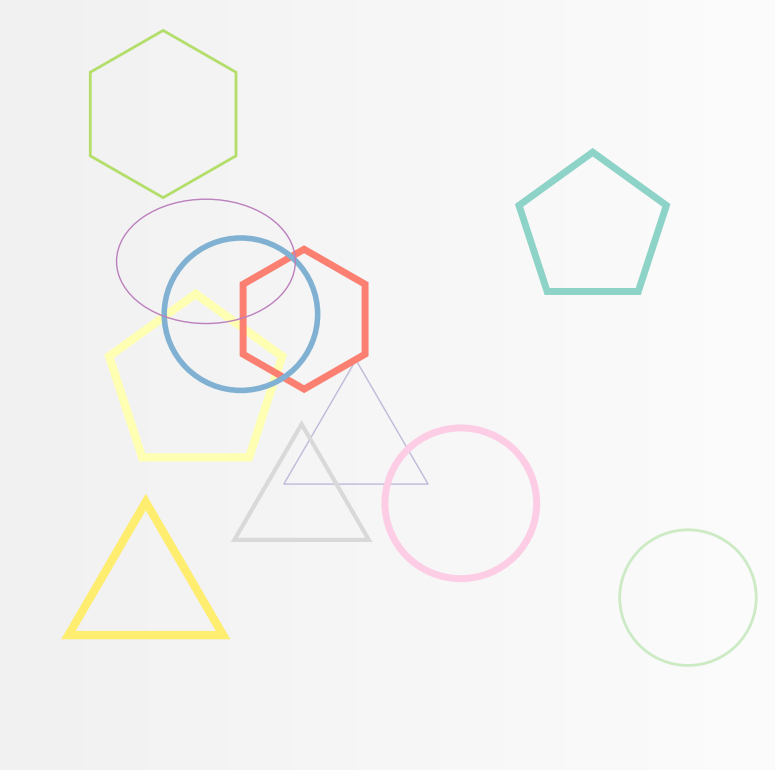[{"shape": "pentagon", "thickness": 2.5, "radius": 0.5, "center": [0.765, 0.702]}, {"shape": "pentagon", "thickness": 3, "radius": 0.59, "center": [0.252, 0.501]}, {"shape": "triangle", "thickness": 0.5, "radius": 0.54, "center": [0.459, 0.425]}, {"shape": "hexagon", "thickness": 2.5, "radius": 0.45, "center": [0.392, 0.585]}, {"shape": "circle", "thickness": 2, "radius": 0.49, "center": [0.311, 0.592]}, {"shape": "hexagon", "thickness": 1, "radius": 0.54, "center": [0.21, 0.852]}, {"shape": "circle", "thickness": 2.5, "radius": 0.49, "center": [0.595, 0.346]}, {"shape": "triangle", "thickness": 1.5, "radius": 0.5, "center": [0.389, 0.349]}, {"shape": "oval", "thickness": 0.5, "radius": 0.58, "center": [0.266, 0.661]}, {"shape": "circle", "thickness": 1, "radius": 0.44, "center": [0.888, 0.224]}, {"shape": "triangle", "thickness": 3, "radius": 0.58, "center": [0.188, 0.233]}]